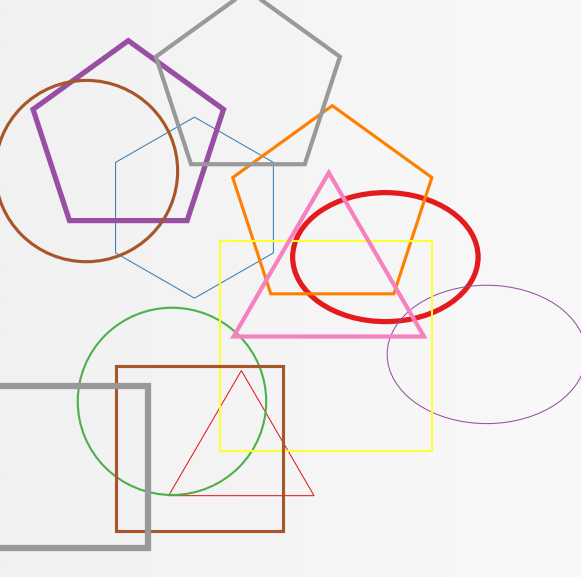[{"shape": "triangle", "thickness": 0.5, "radius": 0.72, "center": [0.415, 0.213]}, {"shape": "oval", "thickness": 2.5, "radius": 0.8, "center": [0.663, 0.554]}, {"shape": "hexagon", "thickness": 0.5, "radius": 0.78, "center": [0.335, 0.64]}, {"shape": "circle", "thickness": 1, "radius": 0.81, "center": [0.296, 0.304]}, {"shape": "oval", "thickness": 0.5, "radius": 0.86, "center": [0.837, 0.385]}, {"shape": "pentagon", "thickness": 2.5, "radius": 0.86, "center": [0.221, 0.757]}, {"shape": "pentagon", "thickness": 1.5, "radius": 0.9, "center": [0.572, 0.636]}, {"shape": "square", "thickness": 1, "radius": 0.91, "center": [0.561, 0.401]}, {"shape": "circle", "thickness": 1.5, "radius": 0.78, "center": [0.149, 0.703]}, {"shape": "square", "thickness": 1.5, "radius": 0.72, "center": [0.343, 0.222]}, {"shape": "triangle", "thickness": 2, "radius": 0.95, "center": [0.566, 0.511]}, {"shape": "pentagon", "thickness": 2, "radius": 0.83, "center": [0.426, 0.849]}, {"shape": "square", "thickness": 3, "radius": 0.71, "center": [0.113, 0.19]}]